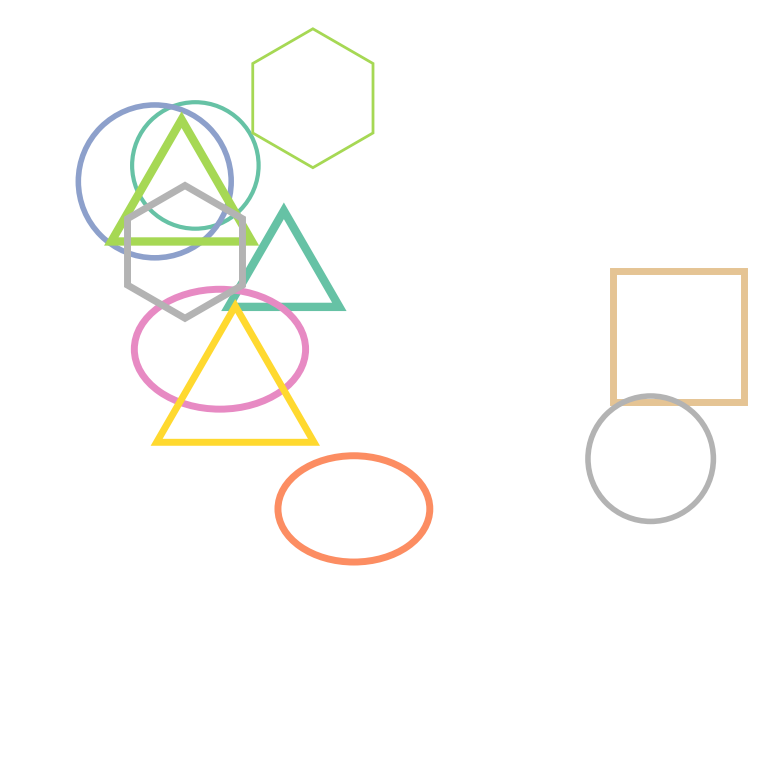[{"shape": "triangle", "thickness": 3, "radius": 0.42, "center": [0.369, 0.643]}, {"shape": "circle", "thickness": 1.5, "radius": 0.41, "center": [0.254, 0.785]}, {"shape": "oval", "thickness": 2.5, "radius": 0.49, "center": [0.46, 0.339]}, {"shape": "circle", "thickness": 2, "radius": 0.5, "center": [0.201, 0.764]}, {"shape": "oval", "thickness": 2.5, "radius": 0.56, "center": [0.286, 0.546]}, {"shape": "hexagon", "thickness": 1, "radius": 0.45, "center": [0.406, 0.872]}, {"shape": "triangle", "thickness": 3, "radius": 0.53, "center": [0.236, 0.739]}, {"shape": "triangle", "thickness": 2.5, "radius": 0.59, "center": [0.306, 0.485]}, {"shape": "square", "thickness": 2.5, "radius": 0.43, "center": [0.881, 0.563]}, {"shape": "circle", "thickness": 2, "radius": 0.41, "center": [0.845, 0.404]}, {"shape": "hexagon", "thickness": 2.5, "radius": 0.43, "center": [0.24, 0.673]}]